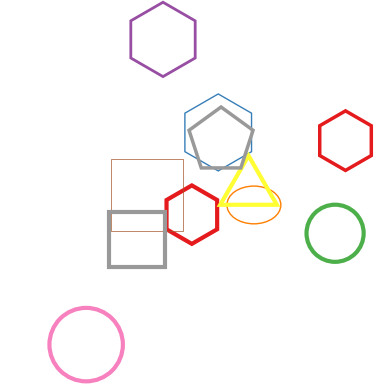[{"shape": "hexagon", "thickness": 2.5, "radius": 0.39, "center": [0.897, 0.635]}, {"shape": "hexagon", "thickness": 3, "radius": 0.38, "center": [0.498, 0.442]}, {"shape": "hexagon", "thickness": 1, "radius": 0.5, "center": [0.567, 0.656]}, {"shape": "circle", "thickness": 3, "radius": 0.37, "center": [0.87, 0.394]}, {"shape": "hexagon", "thickness": 2, "radius": 0.48, "center": [0.423, 0.898]}, {"shape": "oval", "thickness": 1, "radius": 0.35, "center": [0.659, 0.468]}, {"shape": "triangle", "thickness": 3, "radius": 0.42, "center": [0.646, 0.511]}, {"shape": "square", "thickness": 0.5, "radius": 0.47, "center": [0.381, 0.493]}, {"shape": "circle", "thickness": 3, "radius": 0.48, "center": [0.224, 0.105]}, {"shape": "square", "thickness": 3, "radius": 0.36, "center": [0.355, 0.378]}, {"shape": "pentagon", "thickness": 2.5, "radius": 0.44, "center": [0.574, 0.635]}]